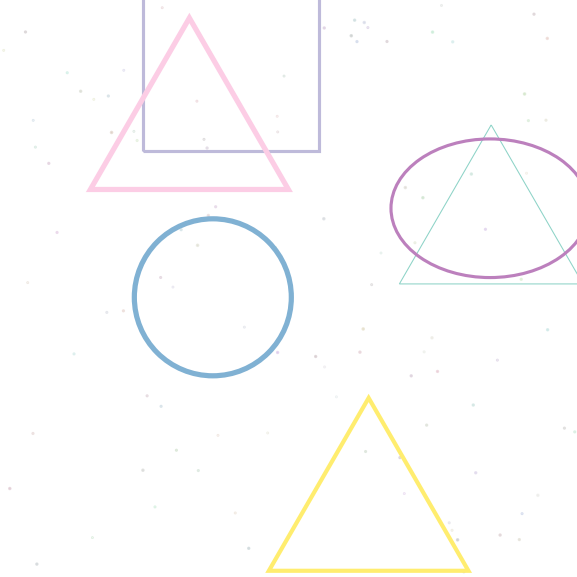[{"shape": "triangle", "thickness": 0.5, "radius": 0.92, "center": [0.851, 0.599]}, {"shape": "square", "thickness": 1.5, "radius": 0.76, "center": [0.4, 0.889]}, {"shape": "circle", "thickness": 2.5, "radius": 0.68, "center": [0.369, 0.484]}, {"shape": "triangle", "thickness": 2.5, "radius": 0.99, "center": [0.328, 0.77]}, {"shape": "oval", "thickness": 1.5, "radius": 0.86, "center": [0.848, 0.639]}, {"shape": "triangle", "thickness": 2, "radius": 1.0, "center": [0.638, 0.111]}]